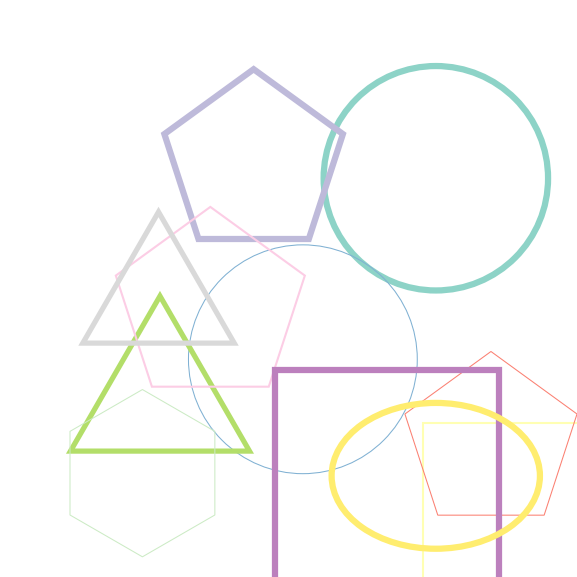[{"shape": "circle", "thickness": 3, "radius": 0.97, "center": [0.755, 0.69]}, {"shape": "square", "thickness": 1, "radius": 0.74, "center": [0.88, 0.119]}, {"shape": "pentagon", "thickness": 3, "radius": 0.81, "center": [0.439, 0.717]}, {"shape": "pentagon", "thickness": 0.5, "radius": 0.78, "center": [0.85, 0.234]}, {"shape": "circle", "thickness": 0.5, "radius": 0.99, "center": [0.524, 0.377]}, {"shape": "triangle", "thickness": 2.5, "radius": 0.89, "center": [0.277, 0.307]}, {"shape": "pentagon", "thickness": 1, "radius": 0.86, "center": [0.364, 0.469]}, {"shape": "triangle", "thickness": 2.5, "radius": 0.76, "center": [0.274, 0.481]}, {"shape": "square", "thickness": 3, "radius": 0.97, "center": [0.67, 0.165]}, {"shape": "hexagon", "thickness": 0.5, "radius": 0.72, "center": [0.247, 0.18]}, {"shape": "oval", "thickness": 3, "radius": 0.9, "center": [0.755, 0.175]}]